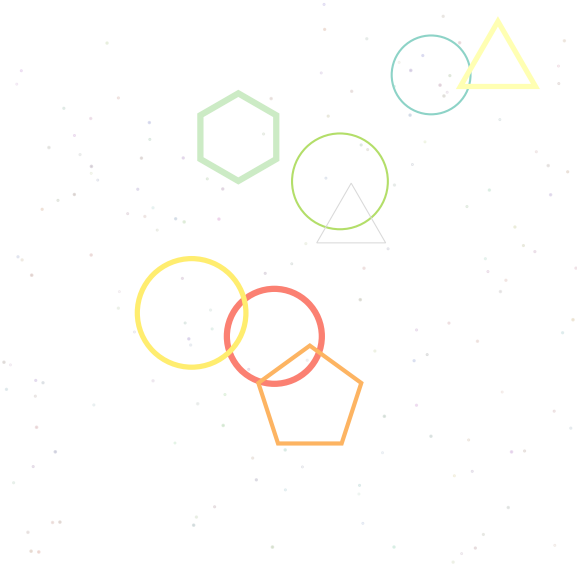[{"shape": "circle", "thickness": 1, "radius": 0.34, "center": [0.746, 0.869]}, {"shape": "triangle", "thickness": 2.5, "radius": 0.38, "center": [0.862, 0.887]}, {"shape": "circle", "thickness": 3, "radius": 0.41, "center": [0.475, 0.417]}, {"shape": "pentagon", "thickness": 2, "radius": 0.47, "center": [0.537, 0.307]}, {"shape": "circle", "thickness": 1, "radius": 0.41, "center": [0.589, 0.685]}, {"shape": "triangle", "thickness": 0.5, "radius": 0.34, "center": [0.608, 0.613]}, {"shape": "hexagon", "thickness": 3, "radius": 0.38, "center": [0.413, 0.762]}, {"shape": "circle", "thickness": 2.5, "radius": 0.47, "center": [0.332, 0.457]}]